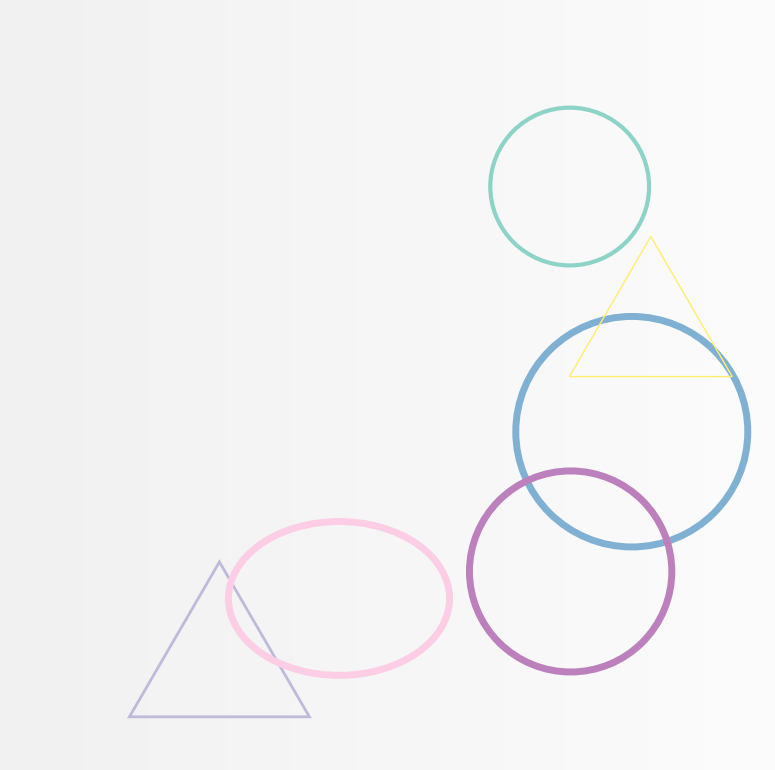[{"shape": "circle", "thickness": 1.5, "radius": 0.51, "center": [0.735, 0.758]}, {"shape": "triangle", "thickness": 1, "radius": 0.67, "center": [0.283, 0.136]}, {"shape": "circle", "thickness": 2.5, "radius": 0.75, "center": [0.815, 0.439]}, {"shape": "oval", "thickness": 2.5, "radius": 0.71, "center": [0.437, 0.223]}, {"shape": "circle", "thickness": 2.5, "radius": 0.65, "center": [0.736, 0.258]}, {"shape": "triangle", "thickness": 0.5, "radius": 0.61, "center": [0.84, 0.572]}]